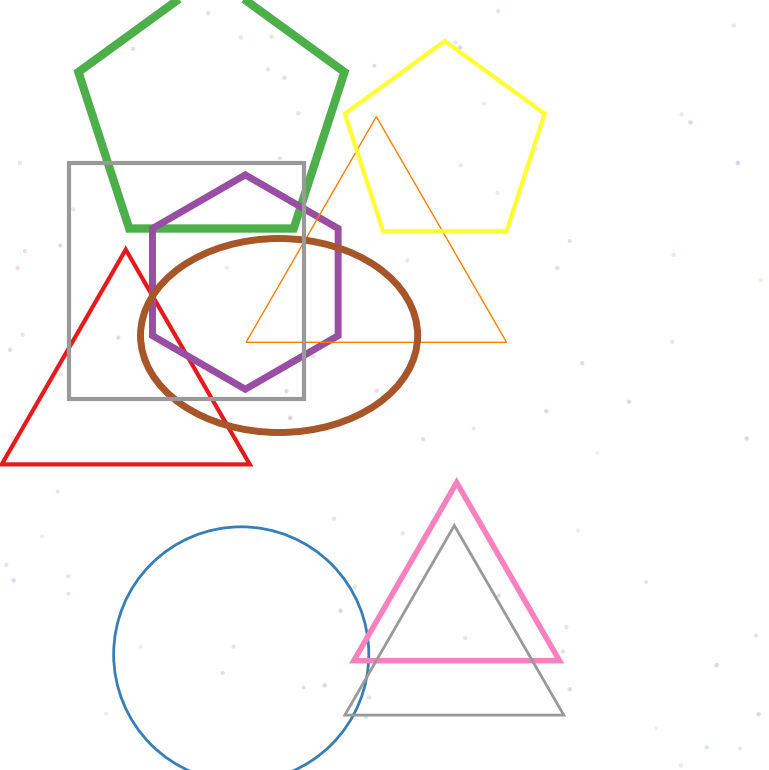[{"shape": "triangle", "thickness": 1.5, "radius": 0.93, "center": [0.163, 0.49]}, {"shape": "circle", "thickness": 1, "radius": 0.83, "center": [0.313, 0.15]}, {"shape": "pentagon", "thickness": 3, "radius": 0.91, "center": [0.275, 0.85]}, {"shape": "hexagon", "thickness": 2.5, "radius": 0.7, "center": [0.319, 0.634]}, {"shape": "triangle", "thickness": 0.5, "radius": 0.98, "center": [0.489, 0.653]}, {"shape": "pentagon", "thickness": 1.5, "radius": 0.68, "center": [0.578, 0.81]}, {"shape": "oval", "thickness": 2.5, "radius": 0.9, "center": [0.362, 0.564]}, {"shape": "triangle", "thickness": 2, "radius": 0.77, "center": [0.593, 0.219]}, {"shape": "triangle", "thickness": 1, "radius": 0.82, "center": [0.59, 0.153]}, {"shape": "square", "thickness": 1.5, "radius": 0.76, "center": [0.242, 0.635]}]